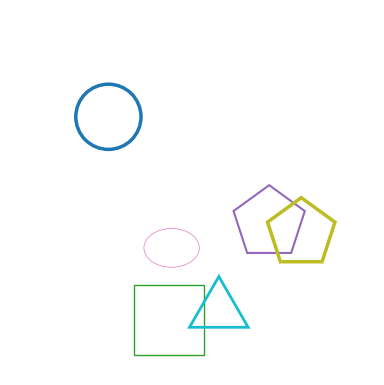[{"shape": "circle", "thickness": 2.5, "radius": 0.42, "center": [0.282, 0.697]}, {"shape": "square", "thickness": 1, "radius": 0.46, "center": [0.439, 0.168]}, {"shape": "pentagon", "thickness": 1.5, "radius": 0.49, "center": [0.699, 0.422]}, {"shape": "oval", "thickness": 0.5, "radius": 0.36, "center": [0.446, 0.356]}, {"shape": "pentagon", "thickness": 2.5, "radius": 0.46, "center": [0.782, 0.395]}, {"shape": "triangle", "thickness": 2, "radius": 0.44, "center": [0.568, 0.194]}]